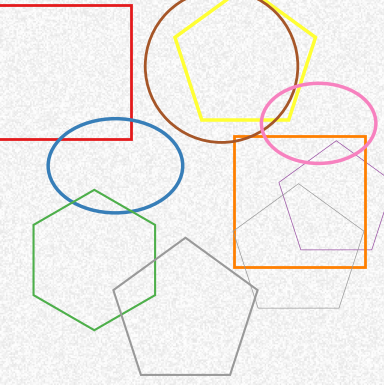[{"shape": "square", "thickness": 2, "radius": 0.87, "center": [0.165, 0.813]}, {"shape": "oval", "thickness": 2.5, "radius": 0.87, "center": [0.3, 0.569]}, {"shape": "hexagon", "thickness": 1.5, "radius": 0.91, "center": [0.245, 0.325]}, {"shape": "pentagon", "thickness": 0.5, "radius": 0.78, "center": [0.873, 0.478]}, {"shape": "square", "thickness": 2, "radius": 0.85, "center": [0.778, 0.477]}, {"shape": "pentagon", "thickness": 2.5, "radius": 0.96, "center": [0.637, 0.844]}, {"shape": "circle", "thickness": 2, "radius": 0.99, "center": [0.575, 0.828]}, {"shape": "oval", "thickness": 2.5, "radius": 0.74, "center": [0.828, 0.68]}, {"shape": "pentagon", "thickness": 0.5, "radius": 0.89, "center": [0.775, 0.344]}, {"shape": "pentagon", "thickness": 1.5, "radius": 0.98, "center": [0.482, 0.186]}]